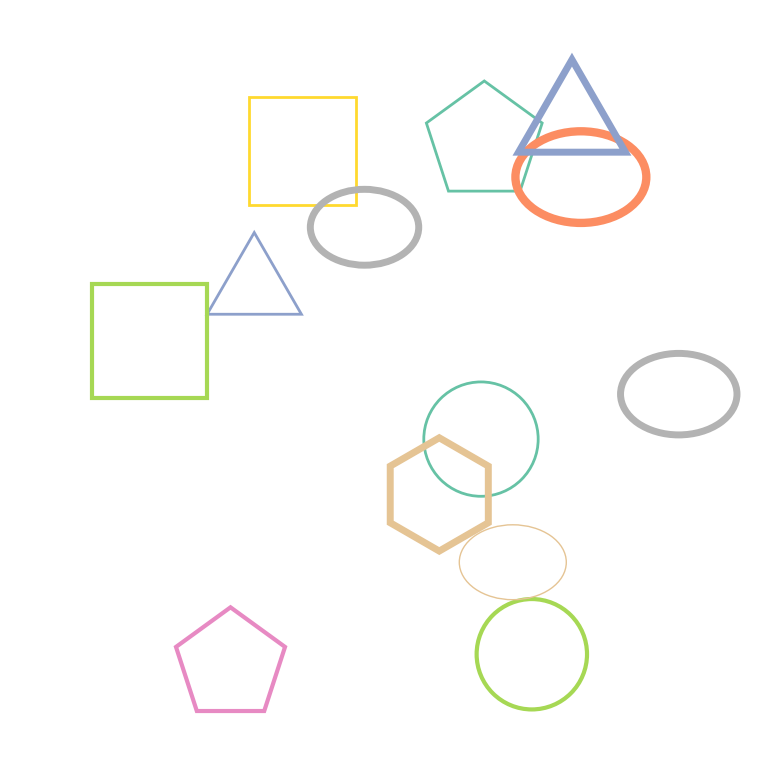[{"shape": "circle", "thickness": 1, "radius": 0.37, "center": [0.625, 0.43]}, {"shape": "pentagon", "thickness": 1, "radius": 0.4, "center": [0.629, 0.816]}, {"shape": "oval", "thickness": 3, "radius": 0.43, "center": [0.754, 0.77]}, {"shape": "triangle", "thickness": 2.5, "radius": 0.4, "center": [0.743, 0.842]}, {"shape": "triangle", "thickness": 1, "radius": 0.35, "center": [0.33, 0.627]}, {"shape": "pentagon", "thickness": 1.5, "radius": 0.37, "center": [0.299, 0.137]}, {"shape": "circle", "thickness": 1.5, "radius": 0.36, "center": [0.691, 0.15]}, {"shape": "square", "thickness": 1.5, "radius": 0.37, "center": [0.194, 0.557]}, {"shape": "square", "thickness": 1, "radius": 0.35, "center": [0.393, 0.804]}, {"shape": "hexagon", "thickness": 2.5, "radius": 0.37, "center": [0.57, 0.358]}, {"shape": "oval", "thickness": 0.5, "radius": 0.35, "center": [0.666, 0.27]}, {"shape": "oval", "thickness": 2.5, "radius": 0.35, "center": [0.473, 0.705]}, {"shape": "oval", "thickness": 2.5, "radius": 0.38, "center": [0.882, 0.488]}]